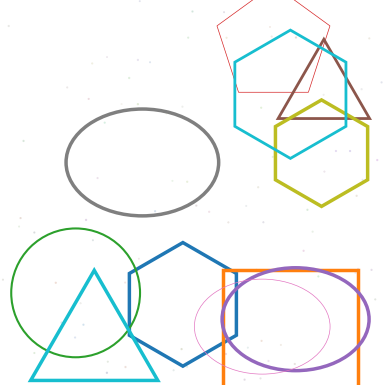[{"shape": "hexagon", "thickness": 2.5, "radius": 0.8, "center": [0.475, 0.209]}, {"shape": "square", "thickness": 2.5, "radius": 0.88, "center": [0.754, 0.123]}, {"shape": "circle", "thickness": 1.5, "radius": 0.84, "center": [0.196, 0.239]}, {"shape": "pentagon", "thickness": 0.5, "radius": 0.77, "center": [0.71, 0.885]}, {"shape": "oval", "thickness": 2.5, "radius": 0.95, "center": [0.768, 0.171]}, {"shape": "triangle", "thickness": 2, "radius": 0.69, "center": [0.841, 0.761]}, {"shape": "oval", "thickness": 0.5, "radius": 0.88, "center": [0.681, 0.152]}, {"shape": "oval", "thickness": 2.5, "radius": 0.99, "center": [0.37, 0.578]}, {"shape": "hexagon", "thickness": 2.5, "radius": 0.69, "center": [0.835, 0.602]}, {"shape": "triangle", "thickness": 2.5, "radius": 0.95, "center": [0.245, 0.107]}, {"shape": "hexagon", "thickness": 2, "radius": 0.83, "center": [0.754, 0.755]}]